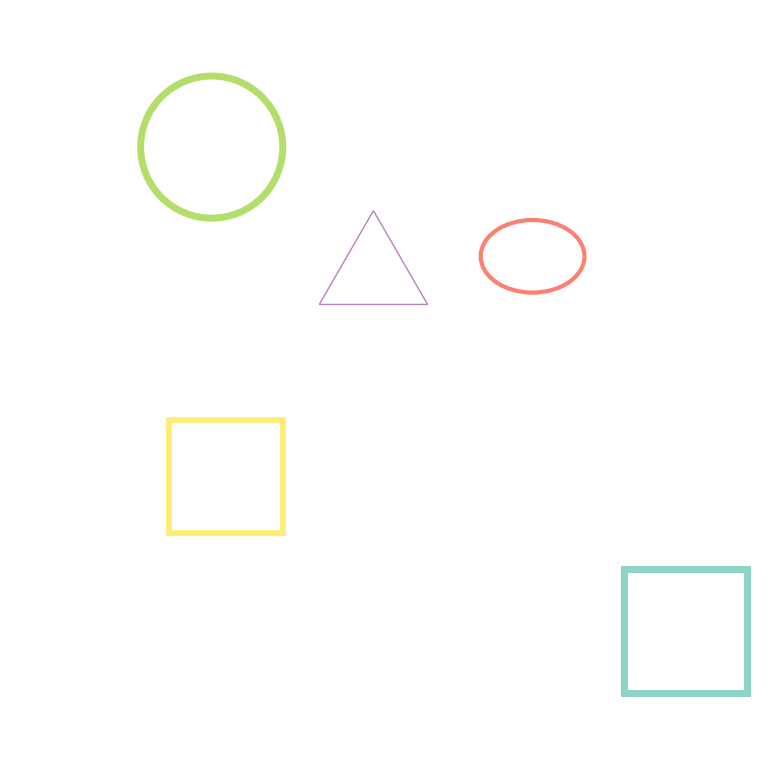[{"shape": "square", "thickness": 2.5, "radius": 0.4, "center": [0.89, 0.181]}, {"shape": "oval", "thickness": 1.5, "radius": 0.34, "center": [0.692, 0.667]}, {"shape": "circle", "thickness": 2.5, "radius": 0.46, "center": [0.275, 0.809]}, {"shape": "triangle", "thickness": 0.5, "radius": 0.41, "center": [0.485, 0.645]}, {"shape": "square", "thickness": 2, "radius": 0.37, "center": [0.294, 0.381]}]